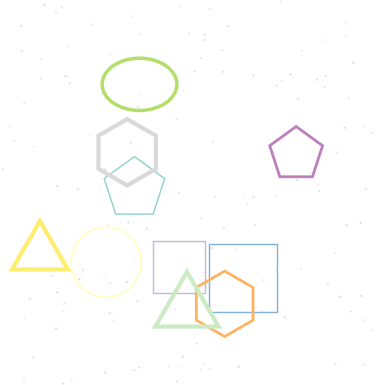[{"shape": "pentagon", "thickness": 1, "radius": 0.41, "center": [0.349, 0.511]}, {"shape": "circle", "thickness": 1, "radius": 0.46, "center": [0.275, 0.319]}, {"shape": "square", "thickness": 1, "radius": 0.34, "center": [0.465, 0.306]}, {"shape": "square", "thickness": 1, "radius": 0.44, "center": [0.632, 0.278]}, {"shape": "hexagon", "thickness": 2, "radius": 0.43, "center": [0.584, 0.211]}, {"shape": "oval", "thickness": 2.5, "radius": 0.49, "center": [0.362, 0.781]}, {"shape": "hexagon", "thickness": 3, "radius": 0.43, "center": [0.33, 0.604]}, {"shape": "pentagon", "thickness": 2, "radius": 0.36, "center": [0.769, 0.599]}, {"shape": "triangle", "thickness": 3, "radius": 0.47, "center": [0.486, 0.199]}, {"shape": "triangle", "thickness": 3, "radius": 0.42, "center": [0.104, 0.342]}]